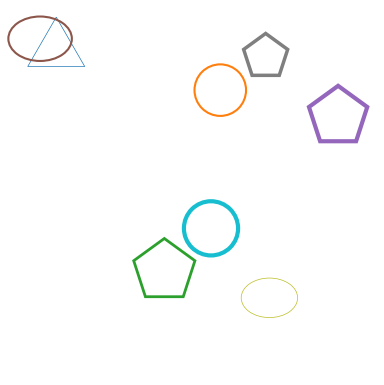[{"shape": "triangle", "thickness": 0.5, "radius": 0.43, "center": [0.146, 0.87]}, {"shape": "circle", "thickness": 1.5, "radius": 0.33, "center": [0.572, 0.766]}, {"shape": "pentagon", "thickness": 2, "radius": 0.42, "center": [0.427, 0.297]}, {"shape": "pentagon", "thickness": 3, "radius": 0.4, "center": [0.878, 0.698]}, {"shape": "oval", "thickness": 1.5, "radius": 0.41, "center": [0.104, 0.899]}, {"shape": "pentagon", "thickness": 2.5, "radius": 0.3, "center": [0.69, 0.853]}, {"shape": "oval", "thickness": 0.5, "radius": 0.37, "center": [0.7, 0.226]}, {"shape": "circle", "thickness": 3, "radius": 0.35, "center": [0.548, 0.407]}]